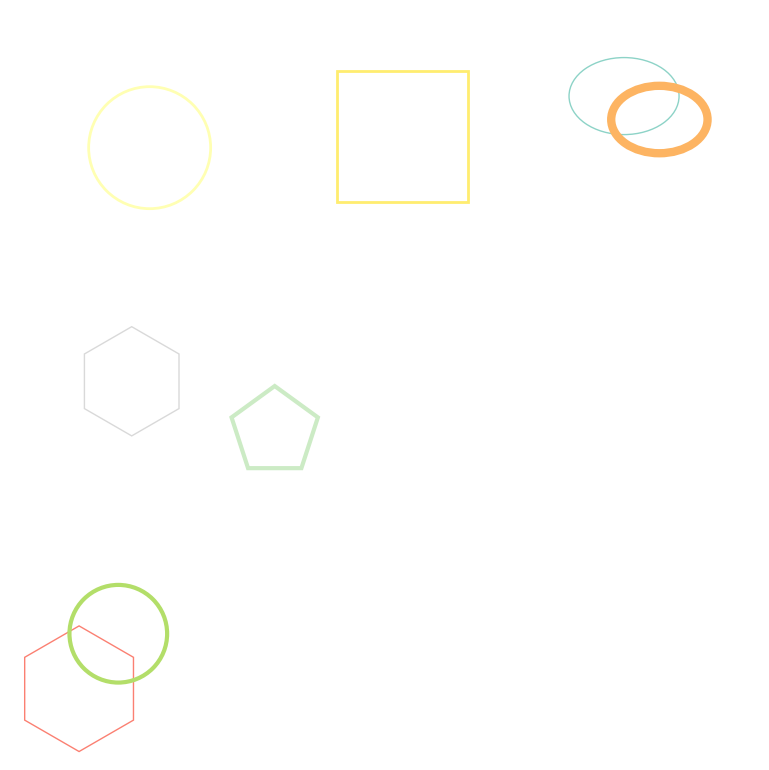[{"shape": "oval", "thickness": 0.5, "radius": 0.36, "center": [0.81, 0.875]}, {"shape": "circle", "thickness": 1, "radius": 0.4, "center": [0.194, 0.808]}, {"shape": "hexagon", "thickness": 0.5, "radius": 0.41, "center": [0.103, 0.106]}, {"shape": "oval", "thickness": 3, "radius": 0.31, "center": [0.856, 0.845]}, {"shape": "circle", "thickness": 1.5, "radius": 0.32, "center": [0.154, 0.177]}, {"shape": "hexagon", "thickness": 0.5, "radius": 0.35, "center": [0.171, 0.505]}, {"shape": "pentagon", "thickness": 1.5, "radius": 0.29, "center": [0.357, 0.44]}, {"shape": "square", "thickness": 1, "radius": 0.43, "center": [0.523, 0.822]}]